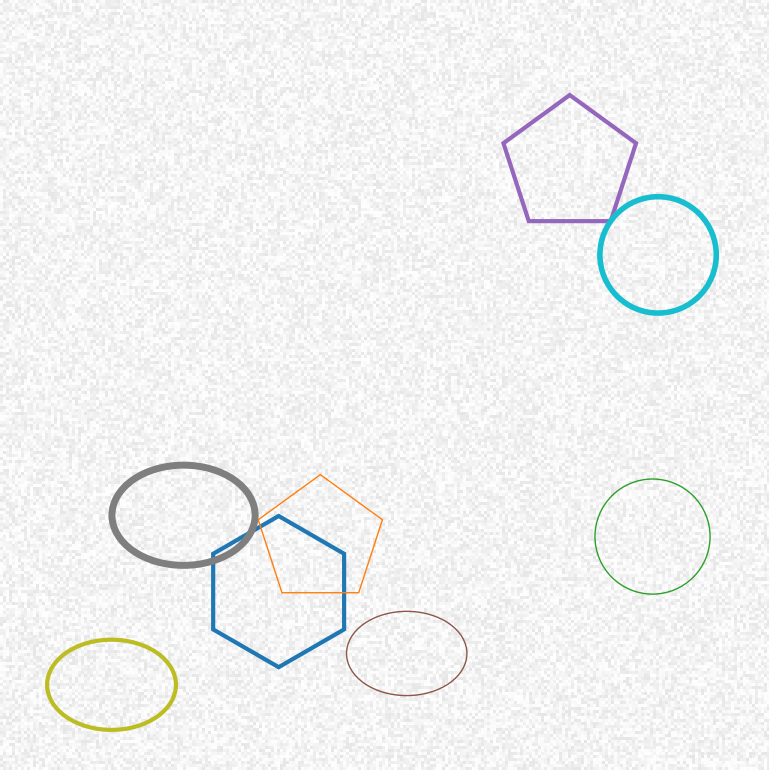[{"shape": "hexagon", "thickness": 1.5, "radius": 0.49, "center": [0.362, 0.232]}, {"shape": "pentagon", "thickness": 0.5, "radius": 0.42, "center": [0.416, 0.299]}, {"shape": "circle", "thickness": 0.5, "radius": 0.37, "center": [0.847, 0.303]}, {"shape": "pentagon", "thickness": 1.5, "radius": 0.45, "center": [0.74, 0.786]}, {"shape": "oval", "thickness": 0.5, "radius": 0.39, "center": [0.528, 0.151]}, {"shape": "oval", "thickness": 2.5, "radius": 0.46, "center": [0.238, 0.331]}, {"shape": "oval", "thickness": 1.5, "radius": 0.42, "center": [0.145, 0.111]}, {"shape": "circle", "thickness": 2, "radius": 0.38, "center": [0.855, 0.669]}]